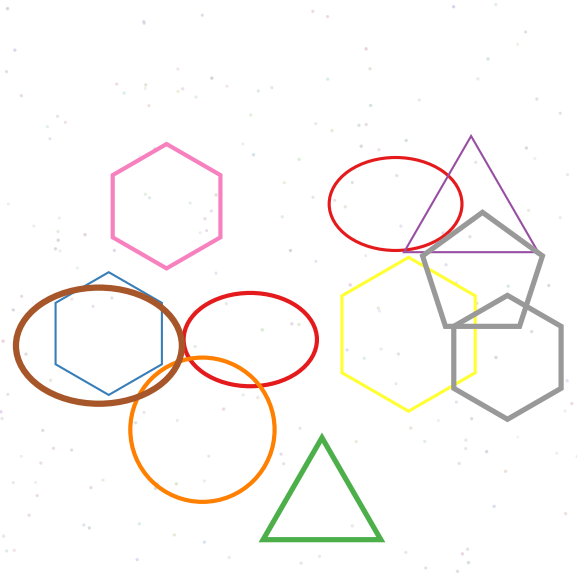[{"shape": "oval", "thickness": 2, "radius": 0.58, "center": [0.433, 0.411]}, {"shape": "oval", "thickness": 1.5, "radius": 0.57, "center": [0.685, 0.646]}, {"shape": "hexagon", "thickness": 1, "radius": 0.53, "center": [0.188, 0.422]}, {"shape": "triangle", "thickness": 2.5, "radius": 0.59, "center": [0.558, 0.123]}, {"shape": "triangle", "thickness": 1, "radius": 0.67, "center": [0.816, 0.63]}, {"shape": "circle", "thickness": 2, "radius": 0.62, "center": [0.351, 0.255]}, {"shape": "hexagon", "thickness": 1.5, "radius": 0.67, "center": [0.707, 0.42]}, {"shape": "oval", "thickness": 3, "radius": 0.72, "center": [0.171, 0.401]}, {"shape": "hexagon", "thickness": 2, "radius": 0.54, "center": [0.288, 0.642]}, {"shape": "pentagon", "thickness": 2.5, "radius": 0.55, "center": [0.836, 0.522]}, {"shape": "hexagon", "thickness": 2.5, "radius": 0.54, "center": [0.879, 0.38]}]